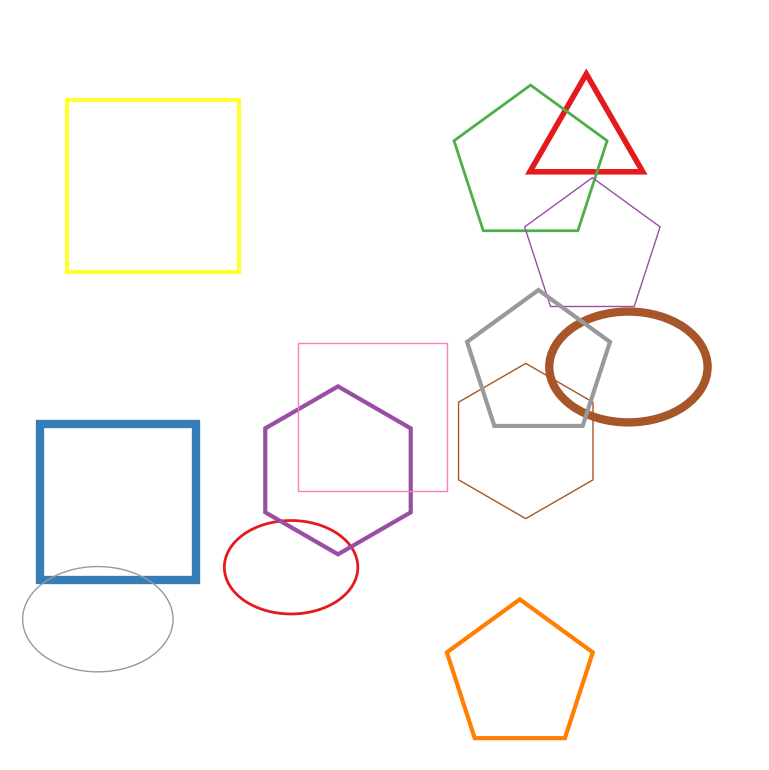[{"shape": "triangle", "thickness": 2, "radius": 0.42, "center": [0.761, 0.819]}, {"shape": "oval", "thickness": 1, "radius": 0.43, "center": [0.378, 0.263]}, {"shape": "square", "thickness": 3, "radius": 0.51, "center": [0.154, 0.348]}, {"shape": "pentagon", "thickness": 1, "radius": 0.52, "center": [0.689, 0.785]}, {"shape": "hexagon", "thickness": 1.5, "radius": 0.55, "center": [0.439, 0.389]}, {"shape": "pentagon", "thickness": 0.5, "radius": 0.46, "center": [0.769, 0.677]}, {"shape": "pentagon", "thickness": 1.5, "radius": 0.5, "center": [0.675, 0.122]}, {"shape": "square", "thickness": 1.5, "radius": 0.56, "center": [0.199, 0.759]}, {"shape": "hexagon", "thickness": 0.5, "radius": 0.5, "center": [0.683, 0.427]}, {"shape": "oval", "thickness": 3, "radius": 0.51, "center": [0.816, 0.523]}, {"shape": "square", "thickness": 0.5, "radius": 0.48, "center": [0.484, 0.458]}, {"shape": "pentagon", "thickness": 1.5, "radius": 0.49, "center": [0.699, 0.526]}, {"shape": "oval", "thickness": 0.5, "radius": 0.49, "center": [0.127, 0.196]}]